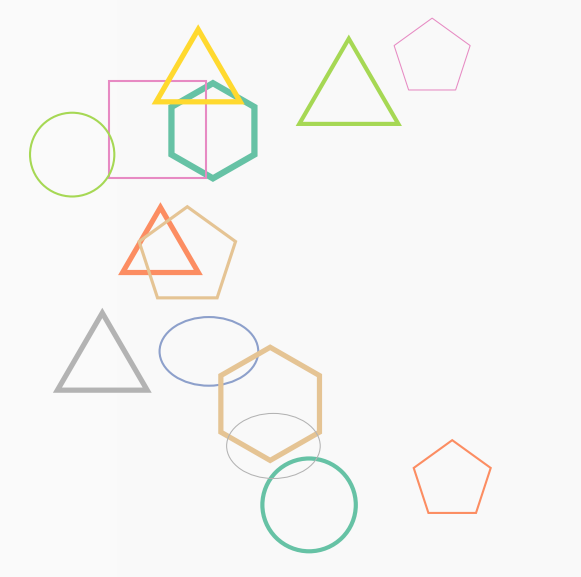[{"shape": "hexagon", "thickness": 3, "radius": 0.41, "center": [0.366, 0.773]}, {"shape": "circle", "thickness": 2, "radius": 0.4, "center": [0.532, 0.125]}, {"shape": "pentagon", "thickness": 1, "radius": 0.35, "center": [0.778, 0.167]}, {"shape": "triangle", "thickness": 2.5, "radius": 0.38, "center": [0.276, 0.565]}, {"shape": "oval", "thickness": 1, "radius": 0.42, "center": [0.359, 0.391]}, {"shape": "pentagon", "thickness": 0.5, "radius": 0.34, "center": [0.743, 0.899]}, {"shape": "square", "thickness": 1, "radius": 0.42, "center": [0.271, 0.775]}, {"shape": "triangle", "thickness": 2, "radius": 0.49, "center": [0.6, 0.834]}, {"shape": "circle", "thickness": 1, "radius": 0.36, "center": [0.124, 0.731]}, {"shape": "triangle", "thickness": 2.5, "radius": 0.42, "center": [0.341, 0.865]}, {"shape": "pentagon", "thickness": 1.5, "radius": 0.44, "center": [0.322, 0.554]}, {"shape": "hexagon", "thickness": 2.5, "radius": 0.49, "center": [0.465, 0.3]}, {"shape": "triangle", "thickness": 2.5, "radius": 0.45, "center": [0.176, 0.368]}, {"shape": "oval", "thickness": 0.5, "radius": 0.4, "center": [0.47, 0.227]}]